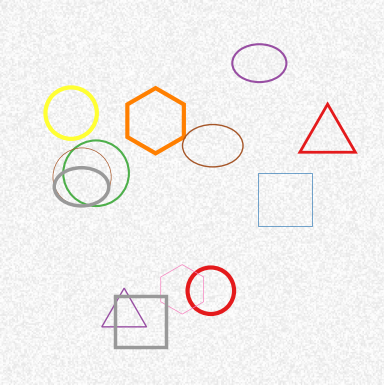[{"shape": "triangle", "thickness": 2, "radius": 0.42, "center": [0.851, 0.646]}, {"shape": "circle", "thickness": 3, "radius": 0.3, "center": [0.548, 0.245]}, {"shape": "square", "thickness": 0.5, "radius": 0.35, "center": [0.741, 0.482]}, {"shape": "circle", "thickness": 1.5, "radius": 0.43, "center": [0.25, 0.55]}, {"shape": "triangle", "thickness": 1, "radius": 0.34, "center": [0.323, 0.185]}, {"shape": "oval", "thickness": 1.5, "radius": 0.35, "center": [0.674, 0.836]}, {"shape": "hexagon", "thickness": 3, "radius": 0.42, "center": [0.404, 0.686]}, {"shape": "circle", "thickness": 3, "radius": 0.33, "center": [0.185, 0.706]}, {"shape": "circle", "thickness": 0.5, "radius": 0.38, "center": [0.213, 0.54]}, {"shape": "oval", "thickness": 1, "radius": 0.39, "center": [0.553, 0.622]}, {"shape": "hexagon", "thickness": 0.5, "radius": 0.32, "center": [0.473, 0.248]}, {"shape": "oval", "thickness": 2.5, "radius": 0.35, "center": [0.212, 0.515]}, {"shape": "square", "thickness": 2.5, "radius": 0.33, "center": [0.365, 0.164]}]